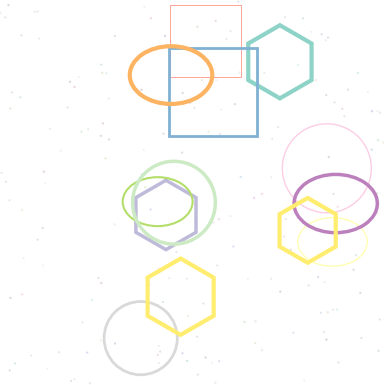[{"shape": "hexagon", "thickness": 3, "radius": 0.47, "center": [0.727, 0.84]}, {"shape": "oval", "thickness": 1, "radius": 0.45, "center": [0.864, 0.372]}, {"shape": "hexagon", "thickness": 2.5, "radius": 0.45, "center": [0.431, 0.442]}, {"shape": "square", "thickness": 0.5, "radius": 0.46, "center": [0.534, 0.894]}, {"shape": "square", "thickness": 2, "radius": 0.57, "center": [0.553, 0.761]}, {"shape": "oval", "thickness": 3, "radius": 0.54, "center": [0.444, 0.805]}, {"shape": "oval", "thickness": 1.5, "radius": 0.45, "center": [0.409, 0.476]}, {"shape": "circle", "thickness": 1, "radius": 0.58, "center": [0.849, 0.563]}, {"shape": "circle", "thickness": 2, "radius": 0.48, "center": [0.365, 0.122]}, {"shape": "oval", "thickness": 2.5, "radius": 0.54, "center": [0.872, 0.471]}, {"shape": "circle", "thickness": 2.5, "radius": 0.54, "center": [0.452, 0.473]}, {"shape": "hexagon", "thickness": 3, "radius": 0.42, "center": [0.799, 0.402]}, {"shape": "hexagon", "thickness": 3, "radius": 0.5, "center": [0.469, 0.229]}]